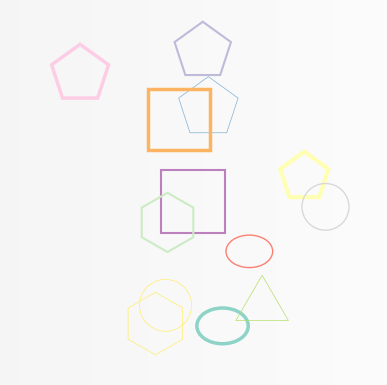[{"shape": "oval", "thickness": 2.5, "radius": 0.33, "center": [0.574, 0.154]}, {"shape": "pentagon", "thickness": 3, "radius": 0.33, "center": [0.785, 0.541]}, {"shape": "pentagon", "thickness": 1.5, "radius": 0.38, "center": [0.523, 0.867]}, {"shape": "oval", "thickness": 1, "radius": 0.3, "center": [0.643, 0.347]}, {"shape": "pentagon", "thickness": 0.5, "radius": 0.4, "center": [0.538, 0.72]}, {"shape": "square", "thickness": 2.5, "radius": 0.4, "center": [0.462, 0.69]}, {"shape": "triangle", "thickness": 0.5, "radius": 0.39, "center": [0.676, 0.207]}, {"shape": "pentagon", "thickness": 2.5, "radius": 0.39, "center": [0.207, 0.808]}, {"shape": "circle", "thickness": 1, "radius": 0.3, "center": [0.84, 0.463]}, {"shape": "square", "thickness": 1.5, "radius": 0.41, "center": [0.499, 0.478]}, {"shape": "hexagon", "thickness": 1.5, "radius": 0.38, "center": [0.432, 0.422]}, {"shape": "hexagon", "thickness": 0.5, "radius": 0.41, "center": [0.401, 0.16]}, {"shape": "circle", "thickness": 0.5, "radius": 0.34, "center": [0.427, 0.207]}]